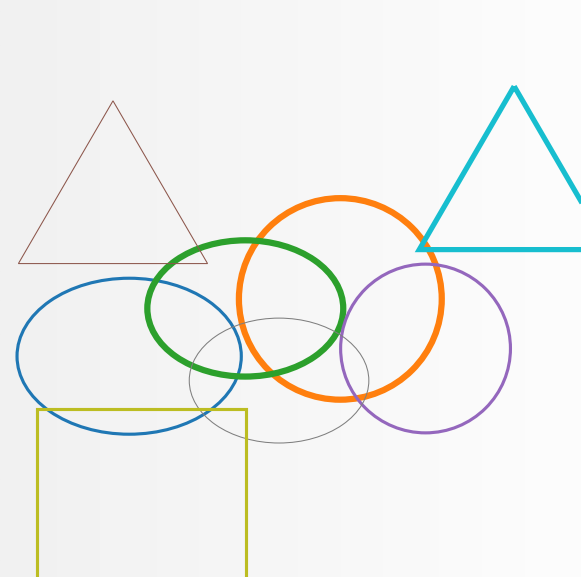[{"shape": "oval", "thickness": 1.5, "radius": 0.96, "center": [0.222, 0.382]}, {"shape": "circle", "thickness": 3, "radius": 0.87, "center": [0.586, 0.482]}, {"shape": "oval", "thickness": 3, "radius": 0.84, "center": [0.422, 0.465]}, {"shape": "circle", "thickness": 1.5, "radius": 0.73, "center": [0.732, 0.396]}, {"shape": "triangle", "thickness": 0.5, "radius": 0.94, "center": [0.194, 0.637]}, {"shape": "oval", "thickness": 0.5, "radius": 0.77, "center": [0.48, 0.34]}, {"shape": "square", "thickness": 1.5, "radius": 0.9, "center": [0.244, 0.111]}, {"shape": "triangle", "thickness": 2.5, "radius": 0.94, "center": [0.885, 0.661]}]